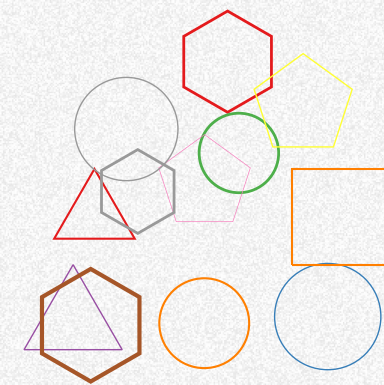[{"shape": "triangle", "thickness": 1.5, "radius": 0.6, "center": [0.245, 0.44]}, {"shape": "hexagon", "thickness": 2, "radius": 0.66, "center": [0.591, 0.84]}, {"shape": "circle", "thickness": 1, "radius": 0.69, "center": [0.851, 0.178]}, {"shape": "circle", "thickness": 2, "radius": 0.52, "center": [0.621, 0.603]}, {"shape": "triangle", "thickness": 1, "radius": 0.74, "center": [0.19, 0.165]}, {"shape": "square", "thickness": 1.5, "radius": 0.62, "center": [0.884, 0.437]}, {"shape": "circle", "thickness": 1.5, "radius": 0.58, "center": [0.53, 0.161]}, {"shape": "pentagon", "thickness": 1, "radius": 0.67, "center": [0.787, 0.727]}, {"shape": "hexagon", "thickness": 3, "radius": 0.73, "center": [0.236, 0.155]}, {"shape": "pentagon", "thickness": 0.5, "radius": 0.63, "center": [0.531, 0.525]}, {"shape": "circle", "thickness": 1, "radius": 0.67, "center": [0.328, 0.665]}, {"shape": "hexagon", "thickness": 2, "radius": 0.54, "center": [0.358, 0.503]}]